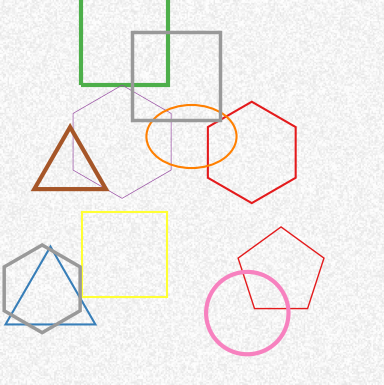[{"shape": "hexagon", "thickness": 1.5, "radius": 0.66, "center": [0.654, 0.604]}, {"shape": "pentagon", "thickness": 1, "radius": 0.59, "center": [0.73, 0.293]}, {"shape": "triangle", "thickness": 1.5, "radius": 0.67, "center": [0.131, 0.225]}, {"shape": "square", "thickness": 3, "radius": 0.56, "center": [0.324, 0.892]}, {"shape": "hexagon", "thickness": 0.5, "radius": 0.74, "center": [0.317, 0.632]}, {"shape": "oval", "thickness": 1.5, "radius": 0.59, "center": [0.497, 0.645]}, {"shape": "square", "thickness": 1.5, "radius": 0.55, "center": [0.324, 0.34]}, {"shape": "triangle", "thickness": 3, "radius": 0.54, "center": [0.182, 0.563]}, {"shape": "circle", "thickness": 3, "radius": 0.53, "center": [0.642, 0.187]}, {"shape": "square", "thickness": 2.5, "radius": 0.57, "center": [0.457, 0.803]}, {"shape": "hexagon", "thickness": 2.5, "radius": 0.57, "center": [0.109, 0.25]}]